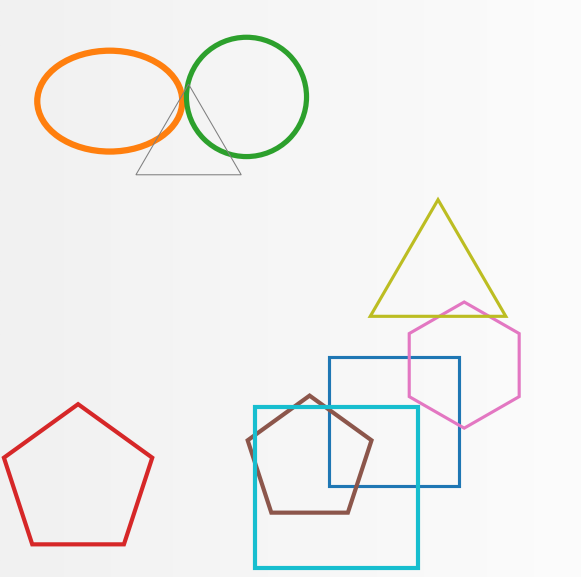[{"shape": "square", "thickness": 1.5, "radius": 0.56, "center": [0.677, 0.269]}, {"shape": "oval", "thickness": 3, "radius": 0.62, "center": [0.189, 0.824]}, {"shape": "circle", "thickness": 2.5, "radius": 0.52, "center": [0.424, 0.831]}, {"shape": "pentagon", "thickness": 2, "radius": 0.67, "center": [0.134, 0.165]}, {"shape": "pentagon", "thickness": 2, "radius": 0.56, "center": [0.533, 0.202]}, {"shape": "hexagon", "thickness": 1.5, "radius": 0.55, "center": [0.799, 0.367]}, {"shape": "triangle", "thickness": 0.5, "radius": 0.52, "center": [0.324, 0.749]}, {"shape": "triangle", "thickness": 1.5, "radius": 0.67, "center": [0.754, 0.519]}, {"shape": "square", "thickness": 2, "radius": 0.7, "center": [0.579, 0.155]}]